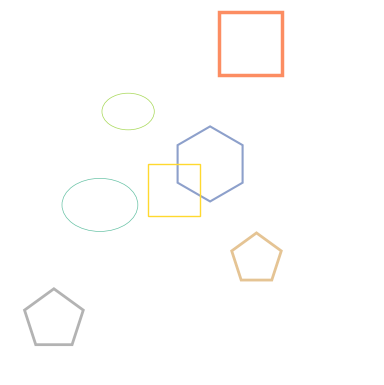[{"shape": "oval", "thickness": 0.5, "radius": 0.49, "center": [0.26, 0.468]}, {"shape": "square", "thickness": 2.5, "radius": 0.41, "center": [0.651, 0.887]}, {"shape": "hexagon", "thickness": 1.5, "radius": 0.49, "center": [0.546, 0.574]}, {"shape": "oval", "thickness": 0.5, "radius": 0.34, "center": [0.333, 0.71]}, {"shape": "square", "thickness": 1, "radius": 0.34, "center": [0.452, 0.507]}, {"shape": "pentagon", "thickness": 2, "radius": 0.34, "center": [0.666, 0.327]}, {"shape": "pentagon", "thickness": 2, "radius": 0.4, "center": [0.14, 0.17]}]